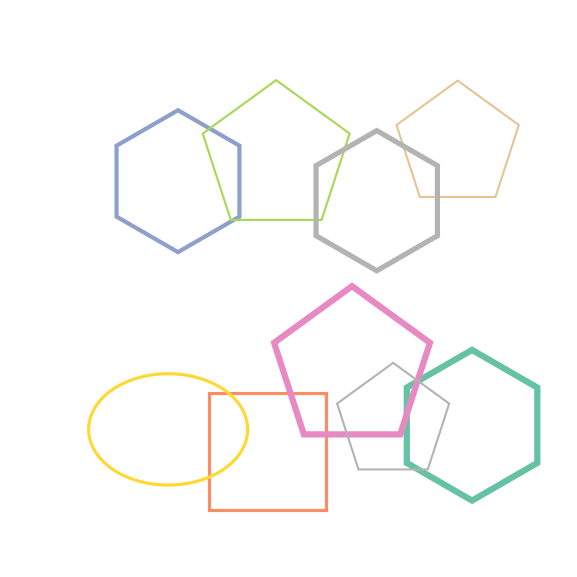[{"shape": "hexagon", "thickness": 3, "radius": 0.65, "center": [0.817, 0.263]}, {"shape": "square", "thickness": 1.5, "radius": 0.51, "center": [0.463, 0.217]}, {"shape": "hexagon", "thickness": 2, "radius": 0.61, "center": [0.308, 0.685]}, {"shape": "pentagon", "thickness": 3, "radius": 0.71, "center": [0.61, 0.362]}, {"shape": "pentagon", "thickness": 1, "radius": 0.67, "center": [0.478, 0.727]}, {"shape": "oval", "thickness": 1.5, "radius": 0.69, "center": [0.291, 0.256]}, {"shape": "pentagon", "thickness": 1, "radius": 0.56, "center": [0.792, 0.748]}, {"shape": "pentagon", "thickness": 1, "radius": 0.51, "center": [0.681, 0.269]}, {"shape": "hexagon", "thickness": 2.5, "radius": 0.61, "center": [0.652, 0.652]}]